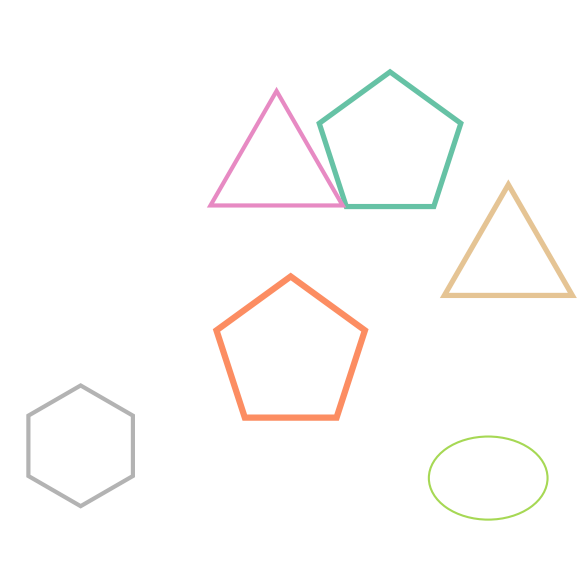[{"shape": "pentagon", "thickness": 2.5, "radius": 0.64, "center": [0.675, 0.746]}, {"shape": "pentagon", "thickness": 3, "radius": 0.68, "center": [0.503, 0.385]}, {"shape": "triangle", "thickness": 2, "radius": 0.66, "center": [0.479, 0.709]}, {"shape": "oval", "thickness": 1, "radius": 0.51, "center": [0.845, 0.171]}, {"shape": "triangle", "thickness": 2.5, "radius": 0.64, "center": [0.88, 0.552]}, {"shape": "hexagon", "thickness": 2, "radius": 0.52, "center": [0.14, 0.227]}]